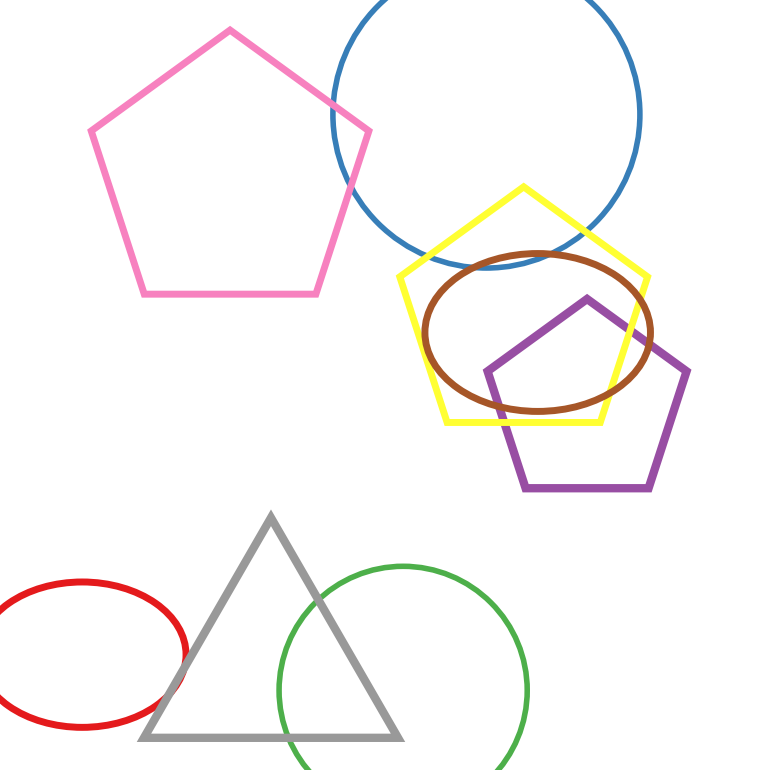[{"shape": "oval", "thickness": 2.5, "radius": 0.67, "center": [0.107, 0.15]}, {"shape": "circle", "thickness": 2, "radius": 1.0, "center": [0.632, 0.851]}, {"shape": "circle", "thickness": 2, "radius": 0.81, "center": [0.524, 0.103]}, {"shape": "pentagon", "thickness": 3, "radius": 0.68, "center": [0.762, 0.476]}, {"shape": "pentagon", "thickness": 2.5, "radius": 0.85, "center": [0.68, 0.588]}, {"shape": "oval", "thickness": 2.5, "radius": 0.73, "center": [0.698, 0.568]}, {"shape": "pentagon", "thickness": 2.5, "radius": 0.95, "center": [0.299, 0.771]}, {"shape": "triangle", "thickness": 3, "radius": 0.95, "center": [0.352, 0.137]}]